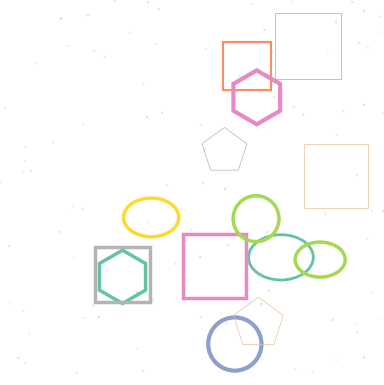[{"shape": "hexagon", "thickness": 2.5, "radius": 0.35, "center": [0.318, 0.281]}, {"shape": "oval", "thickness": 2, "radius": 0.42, "center": [0.73, 0.332]}, {"shape": "square", "thickness": 0.5, "radius": 0.43, "center": [0.8, 0.879]}, {"shape": "square", "thickness": 1.5, "radius": 0.31, "center": [0.641, 0.829]}, {"shape": "circle", "thickness": 3, "radius": 0.35, "center": [0.61, 0.106]}, {"shape": "square", "thickness": 2.5, "radius": 0.41, "center": [0.557, 0.309]}, {"shape": "hexagon", "thickness": 3, "radius": 0.35, "center": [0.667, 0.747]}, {"shape": "circle", "thickness": 2.5, "radius": 0.3, "center": [0.665, 0.432]}, {"shape": "oval", "thickness": 2.5, "radius": 0.33, "center": [0.832, 0.326]}, {"shape": "oval", "thickness": 2.5, "radius": 0.36, "center": [0.393, 0.435]}, {"shape": "pentagon", "thickness": 0.5, "radius": 0.34, "center": [0.671, 0.16]}, {"shape": "square", "thickness": 0.5, "radius": 0.41, "center": [0.873, 0.542]}, {"shape": "pentagon", "thickness": 0.5, "radius": 0.31, "center": [0.583, 0.608]}, {"shape": "square", "thickness": 2.5, "radius": 0.36, "center": [0.319, 0.288]}]